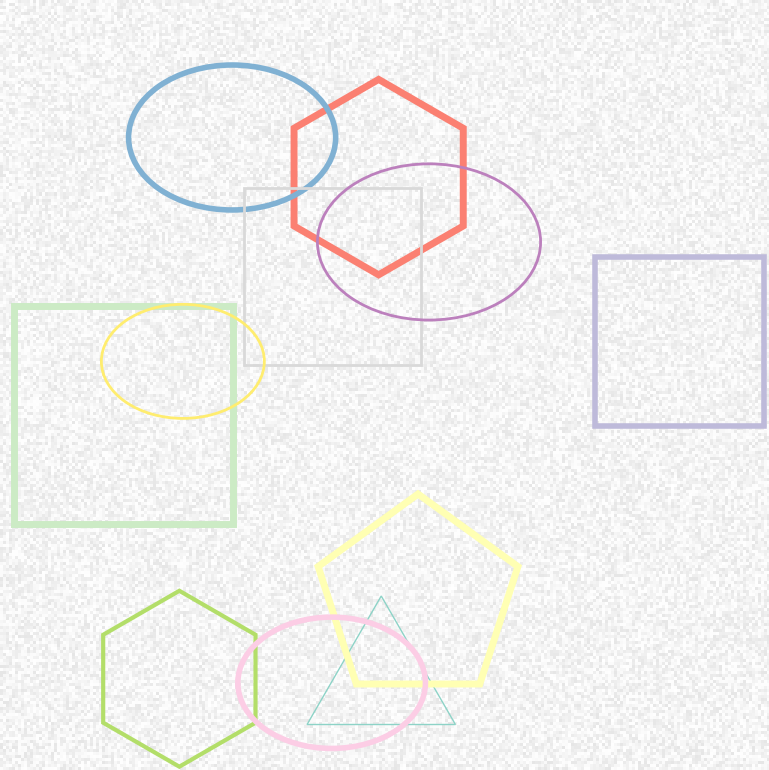[{"shape": "triangle", "thickness": 0.5, "radius": 0.56, "center": [0.495, 0.115]}, {"shape": "pentagon", "thickness": 2.5, "radius": 0.68, "center": [0.543, 0.222]}, {"shape": "square", "thickness": 2, "radius": 0.55, "center": [0.883, 0.556]}, {"shape": "hexagon", "thickness": 2.5, "radius": 0.63, "center": [0.492, 0.77]}, {"shape": "oval", "thickness": 2, "radius": 0.67, "center": [0.301, 0.821]}, {"shape": "hexagon", "thickness": 1.5, "radius": 0.57, "center": [0.233, 0.119]}, {"shape": "oval", "thickness": 2, "radius": 0.61, "center": [0.431, 0.113]}, {"shape": "square", "thickness": 1, "radius": 0.58, "center": [0.432, 0.641]}, {"shape": "oval", "thickness": 1, "radius": 0.72, "center": [0.557, 0.686]}, {"shape": "square", "thickness": 2.5, "radius": 0.71, "center": [0.16, 0.461]}, {"shape": "oval", "thickness": 1, "radius": 0.53, "center": [0.237, 0.531]}]